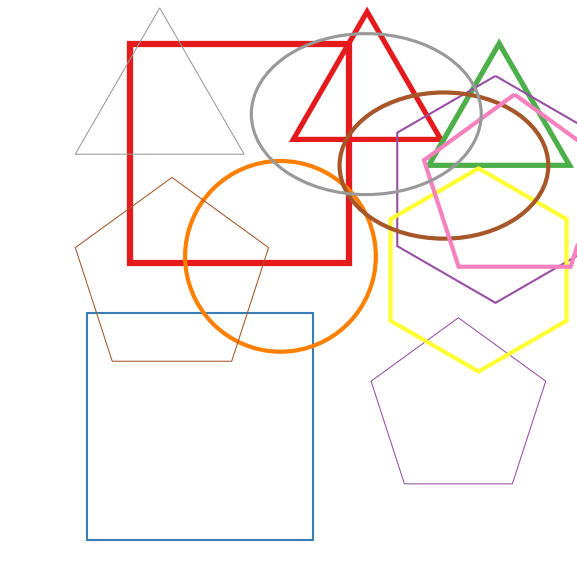[{"shape": "square", "thickness": 3, "radius": 0.95, "center": [0.414, 0.733]}, {"shape": "triangle", "thickness": 2.5, "radius": 0.74, "center": [0.636, 0.831]}, {"shape": "square", "thickness": 1, "radius": 0.98, "center": [0.346, 0.26]}, {"shape": "triangle", "thickness": 2.5, "radius": 0.7, "center": [0.864, 0.783]}, {"shape": "pentagon", "thickness": 0.5, "radius": 0.79, "center": [0.794, 0.29]}, {"shape": "hexagon", "thickness": 1, "radius": 0.98, "center": [0.858, 0.671]}, {"shape": "circle", "thickness": 2, "radius": 0.83, "center": [0.486, 0.555]}, {"shape": "hexagon", "thickness": 2, "radius": 0.88, "center": [0.829, 0.532]}, {"shape": "oval", "thickness": 2, "radius": 0.9, "center": [0.769, 0.712]}, {"shape": "pentagon", "thickness": 0.5, "radius": 0.88, "center": [0.298, 0.516]}, {"shape": "pentagon", "thickness": 2, "radius": 0.82, "center": [0.891, 0.671]}, {"shape": "triangle", "thickness": 0.5, "radius": 0.84, "center": [0.276, 0.817]}, {"shape": "oval", "thickness": 1.5, "radius": 1.0, "center": [0.634, 0.802]}]